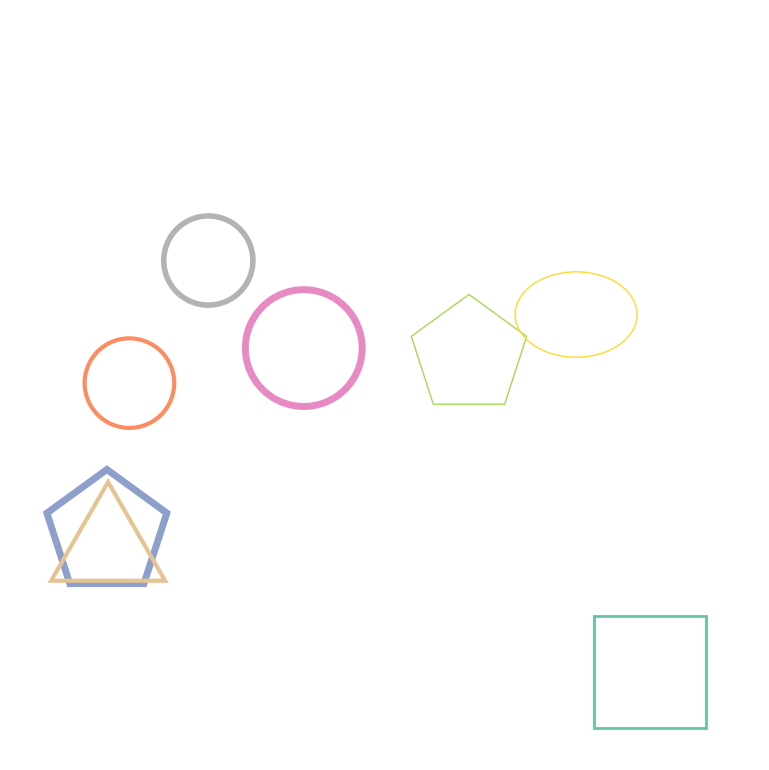[{"shape": "square", "thickness": 1, "radius": 0.36, "center": [0.845, 0.128]}, {"shape": "circle", "thickness": 1.5, "radius": 0.29, "center": [0.168, 0.502]}, {"shape": "pentagon", "thickness": 2.5, "radius": 0.41, "center": [0.139, 0.308]}, {"shape": "circle", "thickness": 2.5, "radius": 0.38, "center": [0.394, 0.548]}, {"shape": "pentagon", "thickness": 0.5, "radius": 0.39, "center": [0.609, 0.539]}, {"shape": "oval", "thickness": 0.5, "radius": 0.4, "center": [0.748, 0.592]}, {"shape": "triangle", "thickness": 1.5, "radius": 0.43, "center": [0.14, 0.289]}, {"shape": "circle", "thickness": 2, "radius": 0.29, "center": [0.271, 0.662]}]